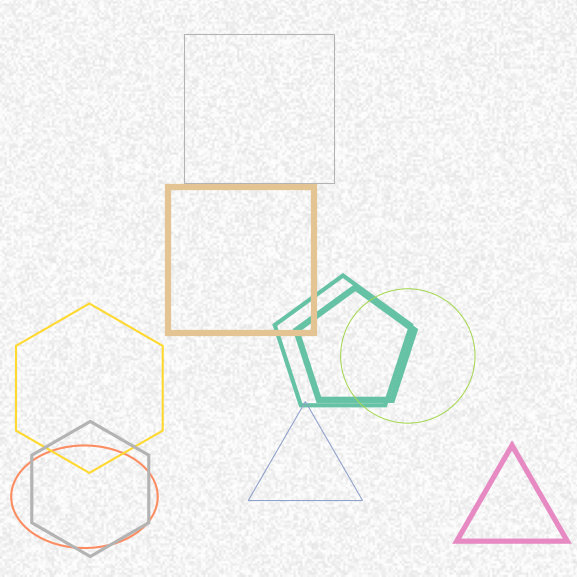[{"shape": "pentagon", "thickness": 3, "radius": 0.54, "center": [0.615, 0.394]}, {"shape": "pentagon", "thickness": 2, "radius": 0.62, "center": [0.594, 0.398]}, {"shape": "oval", "thickness": 1, "radius": 0.63, "center": [0.146, 0.139]}, {"shape": "triangle", "thickness": 0.5, "radius": 0.57, "center": [0.529, 0.19]}, {"shape": "triangle", "thickness": 2.5, "radius": 0.55, "center": [0.887, 0.117]}, {"shape": "circle", "thickness": 0.5, "radius": 0.58, "center": [0.706, 0.383]}, {"shape": "hexagon", "thickness": 1, "radius": 0.73, "center": [0.155, 0.327]}, {"shape": "square", "thickness": 3, "radius": 0.63, "center": [0.417, 0.549]}, {"shape": "hexagon", "thickness": 1.5, "radius": 0.58, "center": [0.156, 0.152]}, {"shape": "square", "thickness": 0.5, "radius": 0.65, "center": [0.448, 0.811]}]